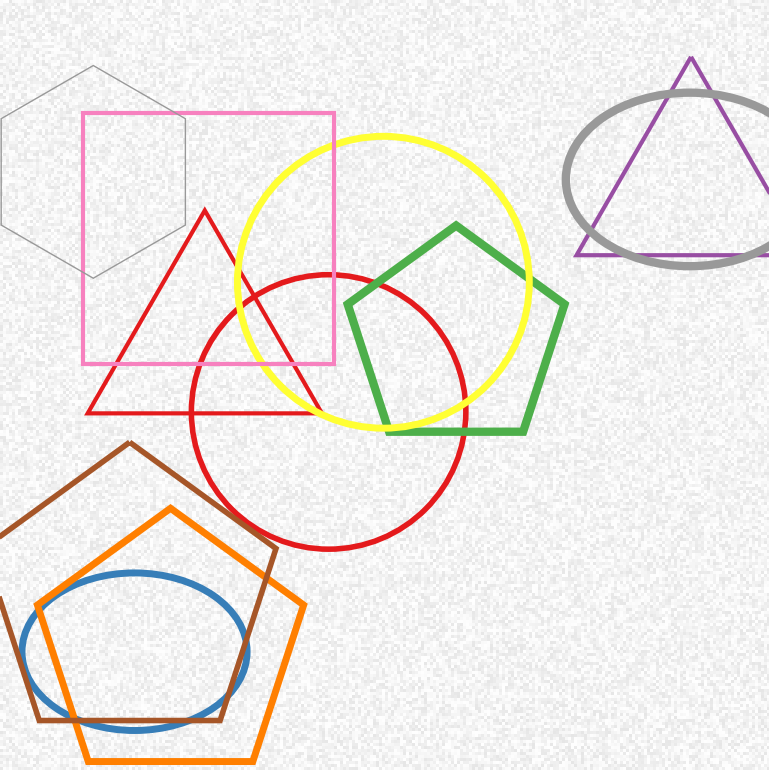[{"shape": "circle", "thickness": 2, "radius": 0.89, "center": [0.427, 0.465]}, {"shape": "triangle", "thickness": 1.5, "radius": 0.88, "center": [0.266, 0.551]}, {"shape": "oval", "thickness": 2.5, "radius": 0.73, "center": [0.175, 0.154]}, {"shape": "pentagon", "thickness": 3, "radius": 0.74, "center": [0.592, 0.559]}, {"shape": "triangle", "thickness": 1.5, "radius": 0.86, "center": [0.897, 0.754]}, {"shape": "pentagon", "thickness": 2.5, "radius": 0.91, "center": [0.221, 0.158]}, {"shape": "circle", "thickness": 2.5, "radius": 0.95, "center": [0.498, 0.633]}, {"shape": "pentagon", "thickness": 2, "radius": 1.0, "center": [0.168, 0.226]}, {"shape": "square", "thickness": 1.5, "radius": 0.81, "center": [0.271, 0.69]}, {"shape": "hexagon", "thickness": 0.5, "radius": 0.69, "center": [0.121, 0.777]}, {"shape": "oval", "thickness": 3, "radius": 0.8, "center": [0.896, 0.767]}]